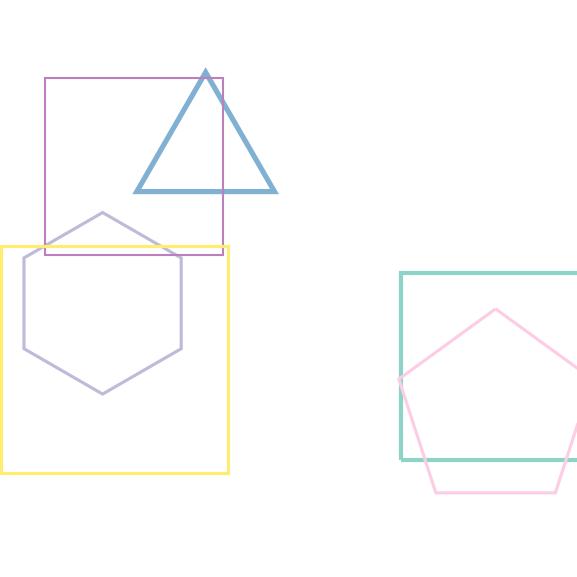[{"shape": "square", "thickness": 2, "radius": 0.81, "center": [0.856, 0.365]}, {"shape": "hexagon", "thickness": 1.5, "radius": 0.79, "center": [0.178, 0.474]}, {"shape": "triangle", "thickness": 2.5, "radius": 0.69, "center": [0.356, 0.736]}, {"shape": "pentagon", "thickness": 1.5, "radius": 0.88, "center": [0.858, 0.288]}, {"shape": "square", "thickness": 1, "radius": 0.77, "center": [0.232, 0.711]}, {"shape": "square", "thickness": 1.5, "radius": 0.98, "center": [0.198, 0.377]}]